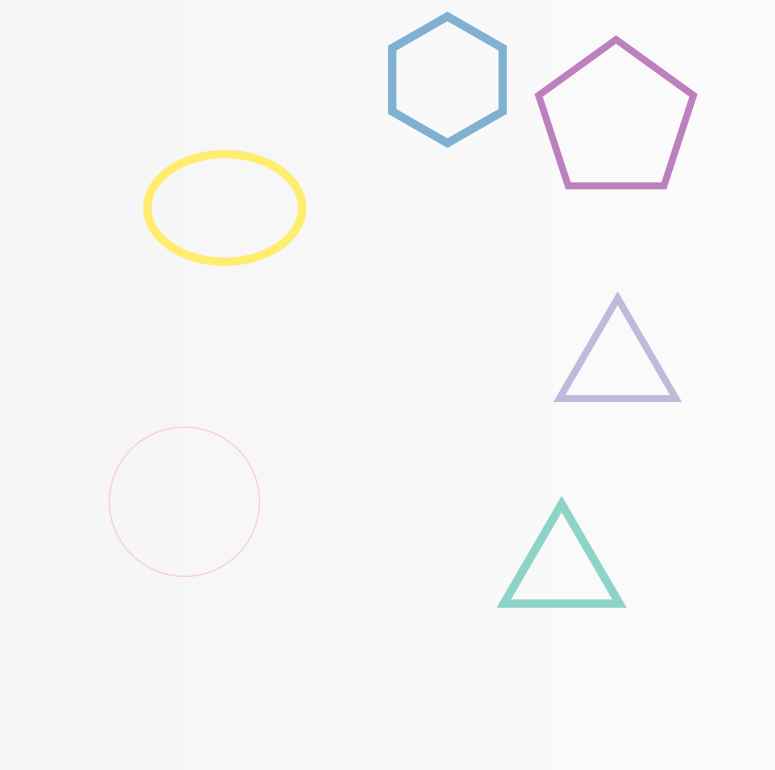[{"shape": "triangle", "thickness": 3, "radius": 0.43, "center": [0.725, 0.259]}, {"shape": "triangle", "thickness": 2.5, "radius": 0.43, "center": [0.797, 0.526]}, {"shape": "hexagon", "thickness": 3, "radius": 0.41, "center": [0.577, 0.896]}, {"shape": "circle", "thickness": 0.5, "radius": 0.48, "center": [0.238, 0.348]}, {"shape": "pentagon", "thickness": 2.5, "radius": 0.53, "center": [0.795, 0.844]}, {"shape": "oval", "thickness": 3, "radius": 0.5, "center": [0.29, 0.73]}]